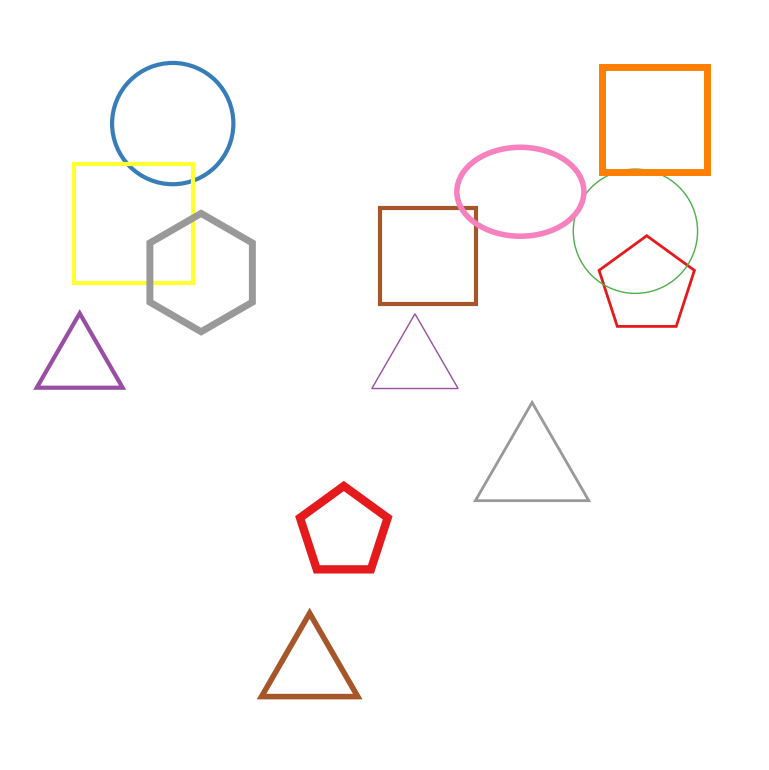[{"shape": "pentagon", "thickness": 1, "radius": 0.33, "center": [0.84, 0.629]}, {"shape": "pentagon", "thickness": 3, "radius": 0.3, "center": [0.447, 0.309]}, {"shape": "circle", "thickness": 1.5, "radius": 0.39, "center": [0.224, 0.84]}, {"shape": "circle", "thickness": 0.5, "radius": 0.4, "center": [0.825, 0.7]}, {"shape": "triangle", "thickness": 1.5, "radius": 0.32, "center": [0.103, 0.529]}, {"shape": "triangle", "thickness": 0.5, "radius": 0.32, "center": [0.539, 0.528]}, {"shape": "square", "thickness": 2.5, "radius": 0.34, "center": [0.85, 0.844]}, {"shape": "square", "thickness": 1.5, "radius": 0.39, "center": [0.174, 0.71]}, {"shape": "triangle", "thickness": 2, "radius": 0.36, "center": [0.402, 0.131]}, {"shape": "square", "thickness": 1.5, "radius": 0.31, "center": [0.555, 0.667]}, {"shape": "oval", "thickness": 2, "radius": 0.41, "center": [0.676, 0.751]}, {"shape": "triangle", "thickness": 1, "radius": 0.43, "center": [0.691, 0.392]}, {"shape": "hexagon", "thickness": 2.5, "radius": 0.38, "center": [0.261, 0.646]}]